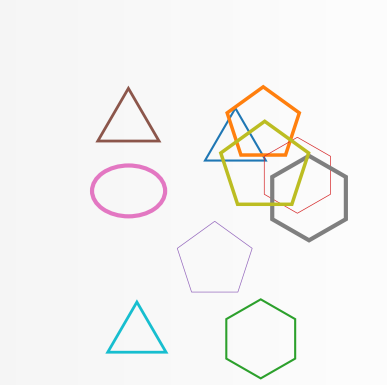[{"shape": "triangle", "thickness": 1.5, "radius": 0.45, "center": [0.607, 0.628]}, {"shape": "pentagon", "thickness": 2.5, "radius": 0.49, "center": [0.679, 0.677]}, {"shape": "hexagon", "thickness": 1.5, "radius": 0.51, "center": [0.673, 0.12]}, {"shape": "hexagon", "thickness": 0.5, "radius": 0.49, "center": [0.767, 0.545]}, {"shape": "pentagon", "thickness": 0.5, "radius": 0.51, "center": [0.554, 0.324]}, {"shape": "triangle", "thickness": 2, "radius": 0.46, "center": [0.331, 0.679]}, {"shape": "oval", "thickness": 3, "radius": 0.47, "center": [0.332, 0.504]}, {"shape": "hexagon", "thickness": 3, "radius": 0.55, "center": [0.798, 0.486]}, {"shape": "pentagon", "thickness": 2.5, "radius": 0.6, "center": [0.683, 0.566]}, {"shape": "triangle", "thickness": 2, "radius": 0.43, "center": [0.353, 0.129]}]